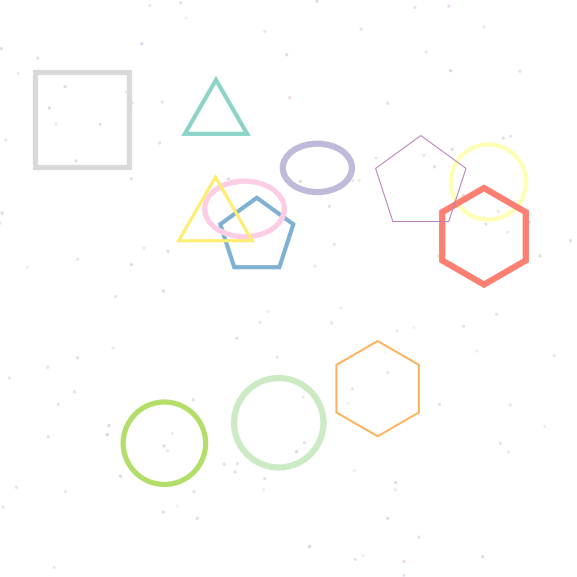[{"shape": "triangle", "thickness": 2, "radius": 0.31, "center": [0.374, 0.799]}, {"shape": "circle", "thickness": 2, "radius": 0.33, "center": [0.846, 0.684]}, {"shape": "oval", "thickness": 3, "radius": 0.3, "center": [0.55, 0.708]}, {"shape": "hexagon", "thickness": 3, "radius": 0.42, "center": [0.838, 0.59]}, {"shape": "pentagon", "thickness": 2, "radius": 0.33, "center": [0.445, 0.59]}, {"shape": "hexagon", "thickness": 1, "radius": 0.41, "center": [0.654, 0.326]}, {"shape": "circle", "thickness": 2.5, "radius": 0.36, "center": [0.285, 0.232]}, {"shape": "oval", "thickness": 2.5, "radius": 0.34, "center": [0.423, 0.637]}, {"shape": "square", "thickness": 2.5, "radius": 0.41, "center": [0.142, 0.792]}, {"shape": "pentagon", "thickness": 0.5, "radius": 0.41, "center": [0.729, 0.682]}, {"shape": "circle", "thickness": 3, "radius": 0.39, "center": [0.483, 0.267]}, {"shape": "triangle", "thickness": 1.5, "radius": 0.37, "center": [0.373, 0.619]}]